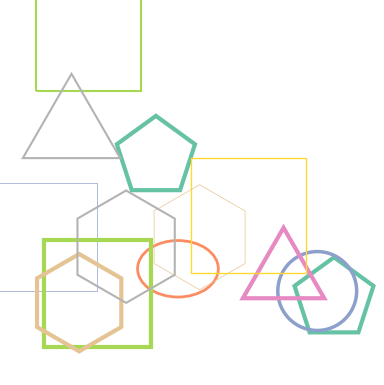[{"shape": "pentagon", "thickness": 3, "radius": 0.53, "center": [0.405, 0.592]}, {"shape": "pentagon", "thickness": 3, "radius": 0.54, "center": [0.868, 0.224]}, {"shape": "oval", "thickness": 2, "radius": 0.52, "center": [0.462, 0.302]}, {"shape": "circle", "thickness": 2.5, "radius": 0.51, "center": [0.824, 0.244]}, {"shape": "square", "thickness": 0.5, "radius": 0.7, "center": [0.113, 0.385]}, {"shape": "triangle", "thickness": 3, "radius": 0.61, "center": [0.736, 0.286]}, {"shape": "square", "thickness": 3, "radius": 0.7, "center": [0.253, 0.238]}, {"shape": "square", "thickness": 1.5, "radius": 0.68, "center": [0.229, 0.899]}, {"shape": "square", "thickness": 1, "radius": 0.74, "center": [0.645, 0.441]}, {"shape": "hexagon", "thickness": 3, "radius": 0.63, "center": [0.206, 0.214]}, {"shape": "hexagon", "thickness": 0.5, "radius": 0.68, "center": [0.518, 0.384]}, {"shape": "triangle", "thickness": 1.5, "radius": 0.73, "center": [0.186, 0.662]}, {"shape": "hexagon", "thickness": 1.5, "radius": 0.73, "center": [0.328, 0.359]}]